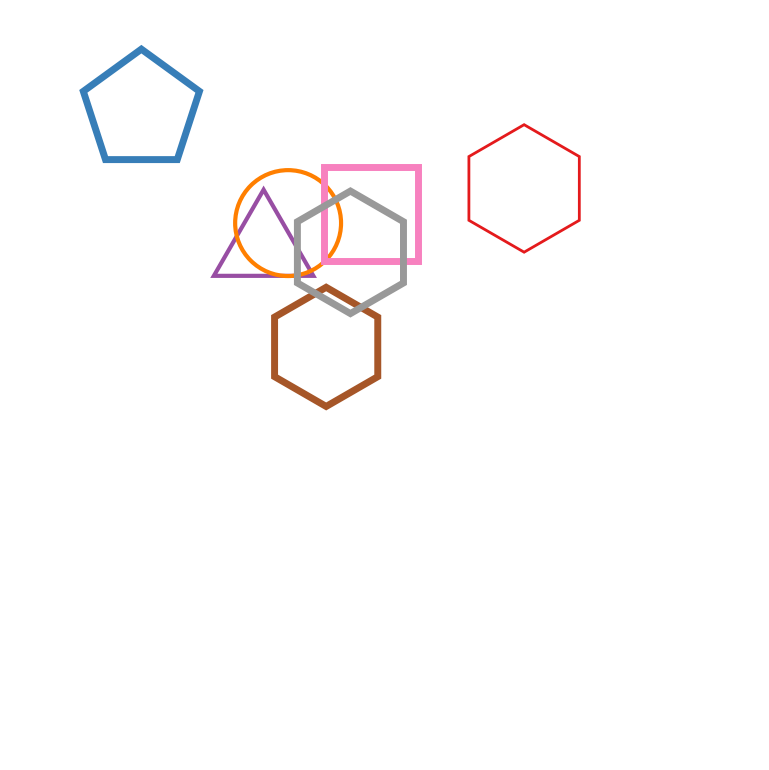[{"shape": "hexagon", "thickness": 1, "radius": 0.41, "center": [0.681, 0.755]}, {"shape": "pentagon", "thickness": 2.5, "radius": 0.4, "center": [0.184, 0.857]}, {"shape": "triangle", "thickness": 1.5, "radius": 0.37, "center": [0.342, 0.679]}, {"shape": "circle", "thickness": 1.5, "radius": 0.34, "center": [0.374, 0.71]}, {"shape": "hexagon", "thickness": 2.5, "radius": 0.39, "center": [0.424, 0.55]}, {"shape": "square", "thickness": 2.5, "radius": 0.3, "center": [0.482, 0.722]}, {"shape": "hexagon", "thickness": 2.5, "radius": 0.4, "center": [0.455, 0.672]}]